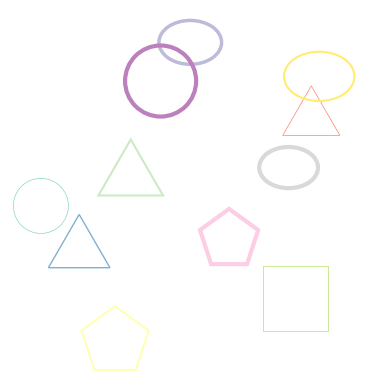[{"shape": "circle", "thickness": 0.5, "radius": 0.36, "center": [0.106, 0.465]}, {"shape": "pentagon", "thickness": 1.5, "radius": 0.46, "center": [0.299, 0.113]}, {"shape": "oval", "thickness": 2.5, "radius": 0.41, "center": [0.494, 0.89]}, {"shape": "triangle", "thickness": 0.5, "radius": 0.43, "center": [0.809, 0.691]}, {"shape": "triangle", "thickness": 1, "radius": 0.46, "center": [0.206, 0.351]}, {"shape": "square", "thickness": 0.5, "radius": 0.42, "center": [0.768, 0.225]}, {"shape": "pentagon", "thickness": 3, "radius": 0.4, "center": [0.595, 0.378]}, {"shape": "oval", "thickness": 3, "radius": 0.38, "center": [0.75, 0.565]}, {"shape": "circle", "thickness": 3, "radius": 0.46, "center": [0.417, 0.79]}, {"shape": "triangle", "thickness": 1.5, "radius": 0.48, "center": [0.34, 0.541]}, {"shape": "oval", "thickness": 1.5, "radius": 0.46, "center": [0.829, 0.802]}]